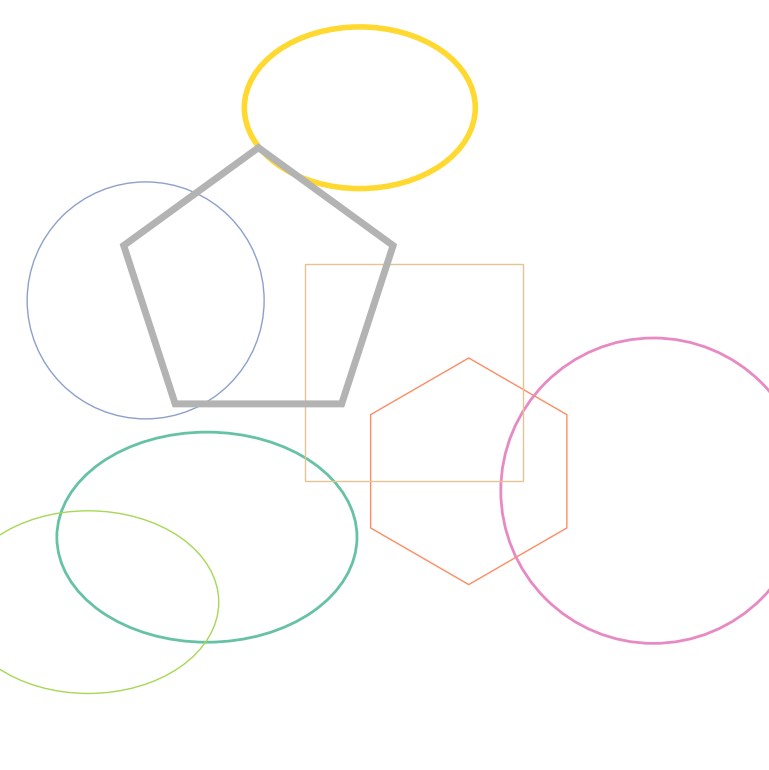[{"shape": "oval", "thickness": 1, "radius": 0.97, "center": [0.269, 0.302]}, {"shape": "hexagon", "thickness": 0.5, "radius": 0.74, "center": [0.609, 0.388]}, {"shape": "circle", "thickness": 0.5, "radius": 0.77, "center": [0.189, 0.61]}, {"shape": "circle", "thickness": 1, "radius": 0.99, "center": [0.849, 0.363]}, {"shape": "oval", "thickness": 0.5, "radius": 0.85, "center": [0.115, 0.218]}, {"shape": "oval", "thickness": 2, "radius": 0.75, "center": [0.467, 0.86]}, {"shape": "square", "thickness": 0.5, "radius": 0.71, "center": [0.538, 0.516]}, {"shape": "pentagon", "thickness": 2.5, "radius": 0.92, "center": [0.336, 0.624]}]